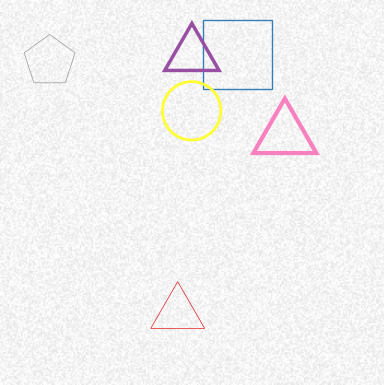[{"shape": "triangle", "thickness": 0.5, "radius": 0.4, "center": [0.462, 0.187]}, {"shape": "square", "thickness": 1, "radius": 0.45, "center": [0.618, 0.859]}, {"shape": "triangle", "thickness": 2.5, "radius": 0.41, "center": [0.498, 0.858]}, {"shape": "circle", "thickness": 2, "radius": 0.38, "center": [0.498, 0.712]}, {"shape": "triangle", "thickness": 3, "radius": 0.47, "center": [0.74, 0.65]}, {"shape": "pentagon", "thickness": 0.5, "radius": 0.35, "center": [0.129, 0.841]}]